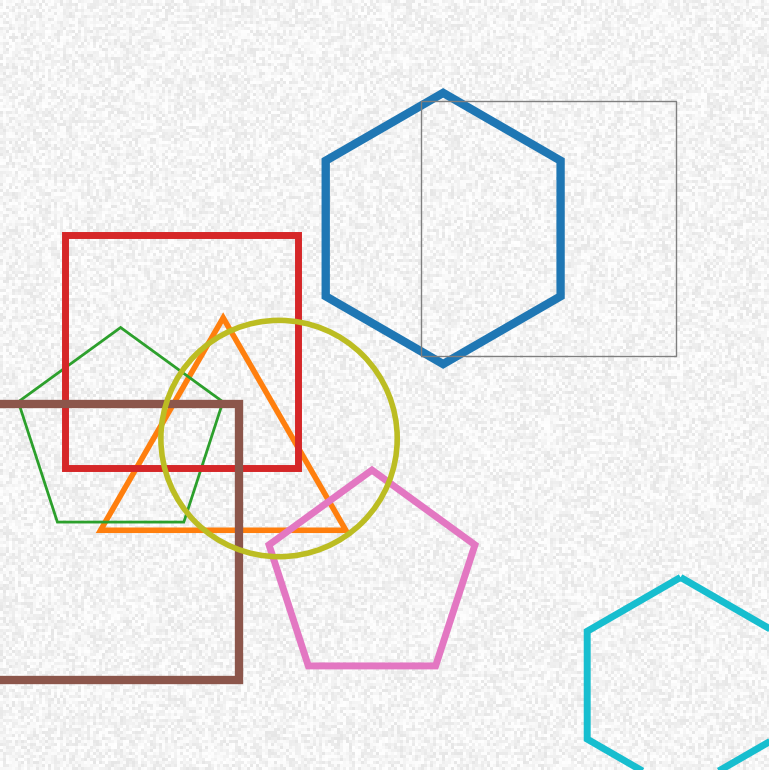[{"shape": "hexagon", "thickness": 3, "radius": 0.88, "center": [0.576, 0.703]}, {"shape": "triangle", "thickness": 2, "radius": 0.92, "center": [0.29, 0.403]}, {"shape": "pentagon", "thickness": 1, "radius": 0.7, "center": [0.157, 0.435]}, {"shape": "square", "thickness": 2.5, "radius": 0.76, "center": [0.236, 0.544]}, {"shape": "square", "thickness": 3, "radius": 0.9, "center": [0.131, 0.297]}, {"shape": "pentagon", "thickness": 2.5, "radius": 0.7, "center": [0.483, 0.249]}, {"shape": "square", "thickness": 0.5, "radius": 0.83, "center": [0.712, 0.703]}, {"shape": "circle", "thickness": 2, "radius": 0.77, "center": [0.362, 0.43]}, {"shape": "hexagon", "thickness": 2.5, "radius": 0.7, "center": [0.884, 0.11]}]